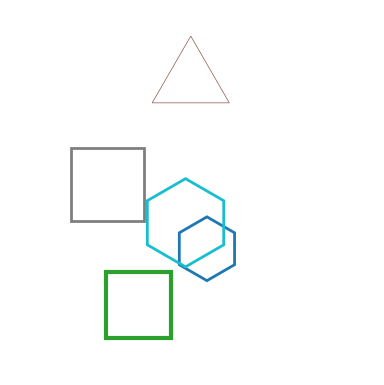[{"shape": "hexagon", "thickness": 2, "radius": 0.41, "center": [0.537, 0.354]}, {"shape": "square", "thickness": 3, "radius": 0.42, "center": [0.361, 0.208]}, {"shape": "triangle", "thickness": 0.5, "radius": 0.58, "center": [0.495, 0.791]}, {"shape": "square", "thickness": 2, "radius": 0.47, "center": [0.278, 0.522]}, {"shape": "hexagon", "thickness": 2, "radius": 0.57, "center": [0.482, 0.421]}]